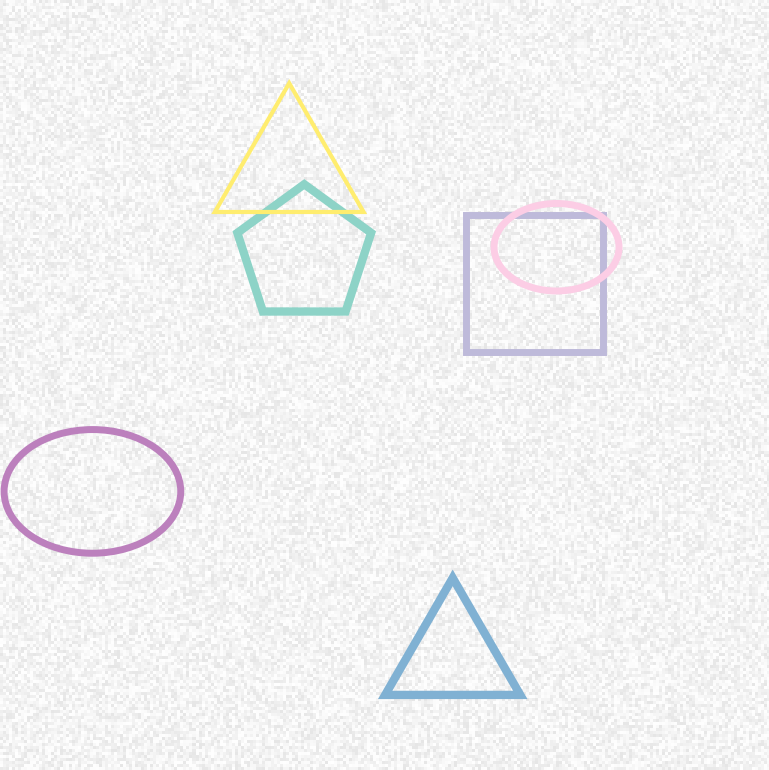[{"shape": "pentagon", "thickness": 3, "radius": 0.46, "center": [0.395, 0.669]}, {"shape": "square", "thickness": 2.5, "radius": 0.45, "center": [0.694, 0.631]}, {"shape": "triangle", "thickness": 3, "radius": 0.51, "center": [0.588, 0.148]}, {"shape": "oval", "thickness": 2.5, "radius": 0.41, "center": [0.723, 0.679]}, {"shape": "oval", "thickness": 2.5, "radius": 0.57, "center": [0.12, 0.362]}, {"shape": "triangle", "thickness": 1.5, "radius": 0.56, "center": [0.376, 0.78]}]